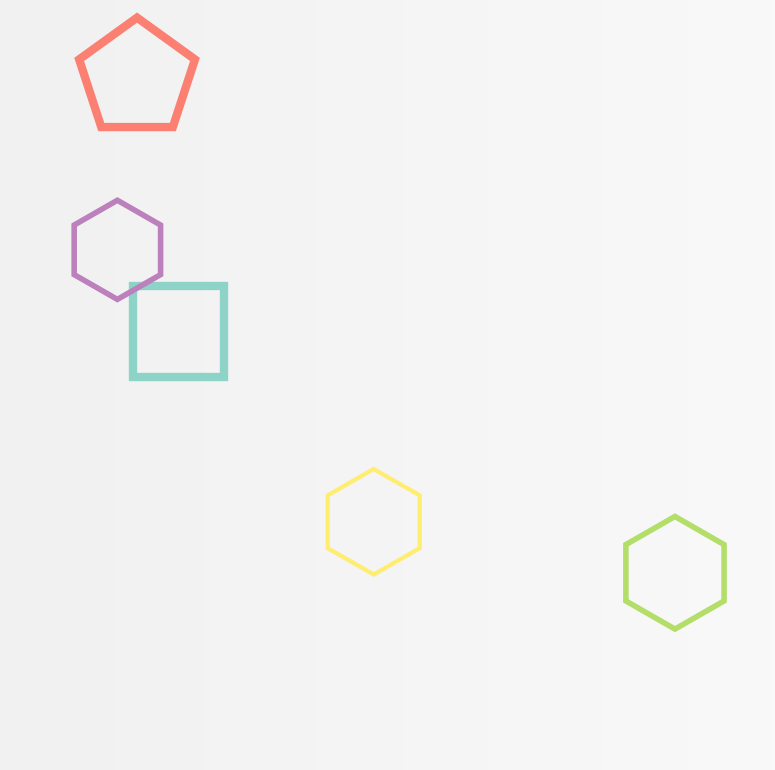[{"shape": "square", "thickness": 3, "radius": 0.29, "center": [0.23, 0.57]}, {"shape": "pentagon", "thickness": 3, "radius": 0.39, "center": [0.177, 0.899]}, {"shape": "hexagon", "thickness": 2, "radius": 0.37, "center": [0.871, 0.256]}, {"shape": "hexagon", "thickness": 2, "radius": 0.32, "center": [0.151, 0.676]}, {"shape": "hexagon", "thickness": 1.5, "radius": 0.34, "center": [0.482, 0.322]}]